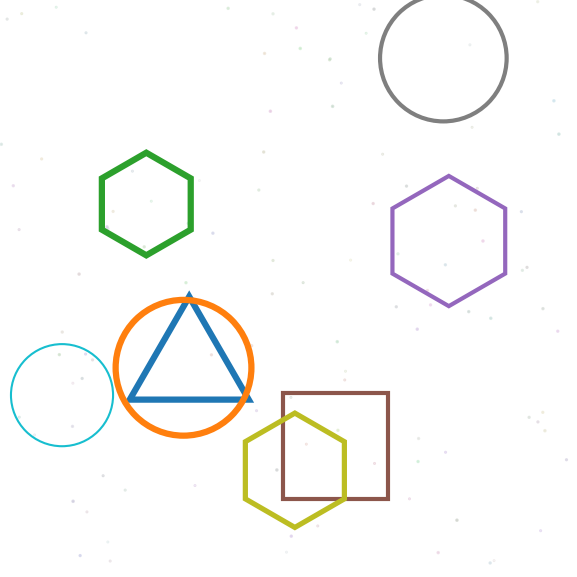[{"shape": "triangle", "thickness": 3, "radius": 0.59, "center": [0.328, 0.367]}, {"shape": "circle", "thickness": 3, "radius": 0.59, "center": [0.318, 0.362]}, {"shape": "hexagon", "thickness": 3, "radius": 0.44, "center": [0.253, 0.646]}, {"shape": "hexagon", "thickness": 2, "radius": 0.56, "center": [0.777, 0.582]}, {"shape": "square", "thickness": 2, "radius": 0.46, "center": [0.581, 0.227]}, {"shape": "circle", "thickness": 2, "radius": 0.55, "center": [0.768, 0.899]}, {"shape": "hexagon", "thickness": 2.5, "radius": 0.5, "center": [0.511, 0.185]}, {"shape": "circle", "thickness": 1, "radius": 0.44, "center": [0.107, 0.315]}]